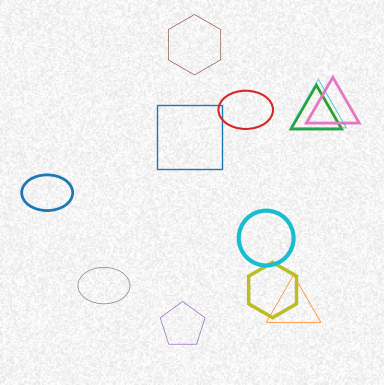[{"shape": "square", "thickness": 1, "radius": 0.42, "center": [0.492, 0.644]}, {"shape": "oval", "thickness": 2, "radius": 0.33, "center": [0.123, 0.499]}, {"shape": "triangle", "thickness": 0.5, "radius": 0.41, "center": [0.763, 0.204]}, {"shape": "triangle", "thickness": 2, "radius": 0.38, "center": [0.822, 0.703]}, {"shape": "oval", "thickness": 1.5, "radius": 0.35, "center": [0.638, 0.715]}, {"shape": "pentagon", "thickness": 0.5, "radius": 0.31, "center": [0.474, 0.156]}, {"shape": "hexagon", "thickness": 0.5, "radius": 0.39, "center": [0.505, 0.884]}, {"shape": "triangle", "thickness": 2, "radius": 0.4, "center": [0.864, 0.72]}, {"shape": "oval", "thickness": 0.5, "radius": 0.34, "center": [0.27, 0.258]}, {"shape": "hexagon", "thickness": 2.5, "radius": 0.36, "center": [0.708, 0.247]}, {"shape": "triangle", "thickness": 0.5, "radius": 0.42, "center": [0.827, 0.71]}, {"shape": "circle", "thickness": 3, "radius": 0.36, "center": [0.691, 0.382]}]